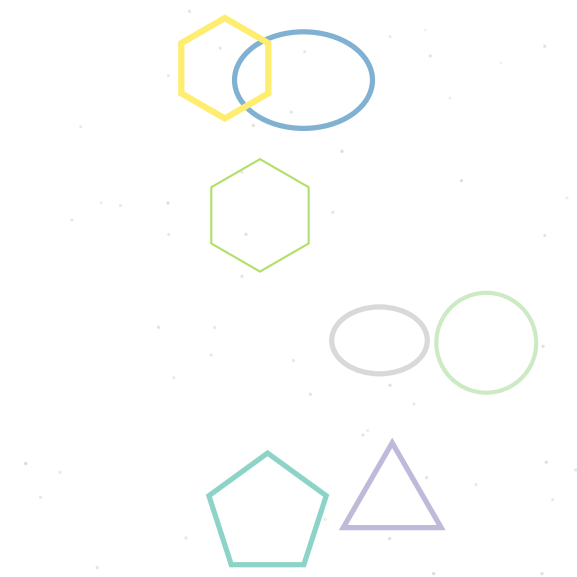[{"shape": "pentagon", "thickness": 2.5, "radius": 0.53, "center": [0.463, 0.108]}, {"shape": "triangle", "thickness": 2.5, "radius": 0.49, "center": [0.679, 0.134]}, {"shape": "oval", "thickness": 2.5, "radius": 0.6, "center": [0.526, 0.86]}, {"shape": "hexagon", "thickness": 1, "radius": 0.49, "center": [0.45, 0.626]}, {"shape": "oval", "thickness": 2.5, "radius": 0.41, "center": [0.657, 0.41]}, {"shape": "circle", "thickness": 2, "radius": 0.43, "center": [0.842, 0.406]}, {"shape": "hexagon", "thickness": 3, "radius": 0.43, "center": [0.389, 0.881]}]